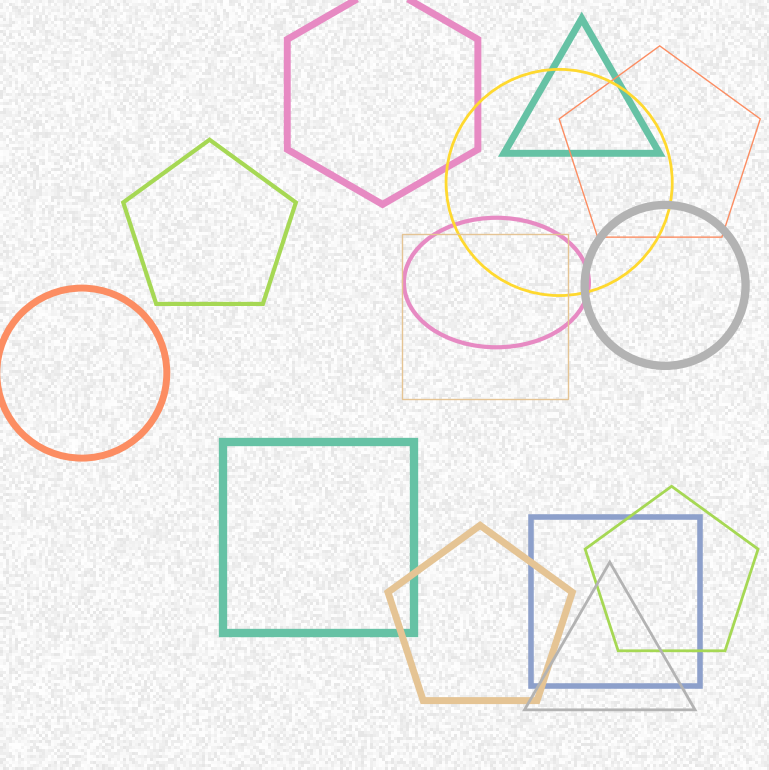[{"shape": "square", "thickness": 3, "radius": 0.62, "center": [0.414, 0.302]}, {"shape": "triangle", "thickness": 2.5, "radius": 0.58, "center": [0.756, 0.859]}, {"shape": "circle", "thickness": 2.5, "radius": 0.55, "center": [0.106, 0.515]}, {"shape": "pentagon", "thickness": 0.5, "radius": 0.69, "center": [0.857, 0.803]}, {"shape": "square", "thickness": 2, "radius": 0.55, "center": [0.799, 0.218]}, {"shape": "hexagon", "thickness": 2.5, "radius": 0.71, "center": [0.497, 0.877]}, {"shape": "oval", "thickness": 1.5, "radius": 0.6, "center": [0.645, 0.633]}, {"shape": "pentagon", "thickness": 1, "radius": 0.59, "center": [0.872, 0.25]}, {"shape": "pentagon", "thickness": 1.5, "radius": 0.59, "center": [0.272, 0.701]}, {"shape": "circle", "thickness": 1, "radius": 0.73, "center": [0.726, 0.763]}, {"shape": "pentagon", "thickness": 2.5, "radius": 0.63, "center": [0.624, 0.192]}, {"shape": "square", "thickness": 0.5, "radius": 0.54, "center": [0.63, 0.589]}, {"shape": "triangle", "thickness": 1, "radius": 0.64, "center": [0.792, 0.142]}, {"shape": "circle", "thickness": 3, "radius": 0.52, "center": [0.864, 0.629]}]